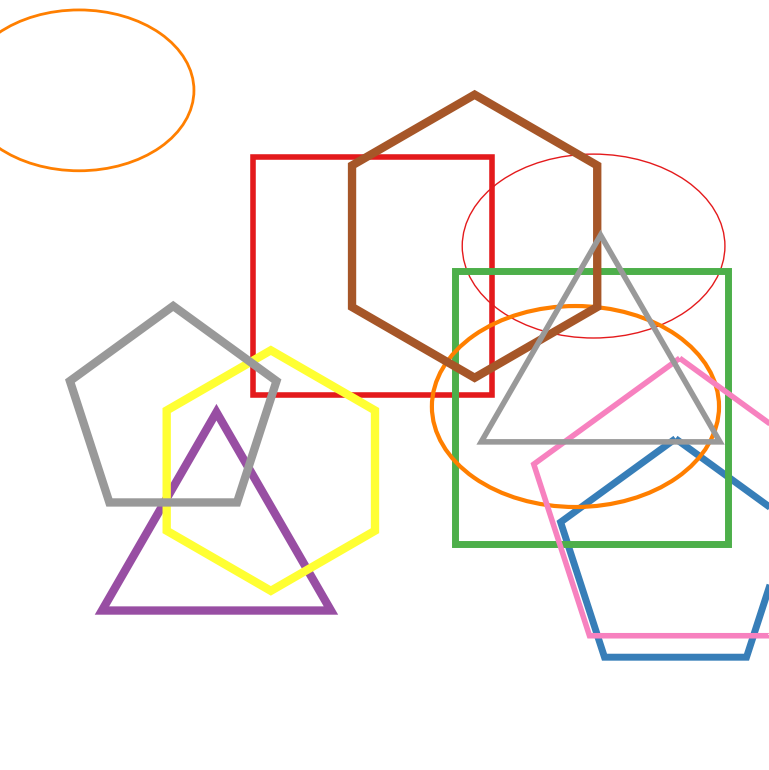[{"shape": "square", "thickness": 2, "radius": 0.77, "center": [0.484, 0.642]}, {"shape": "oval", "thickness": 0.5, "radius": 0.85, "center": [0.771, 0.68]}, {"shape": "pentagon", "thickness": 2.5, "radius": 0.78, "center": [0.877, 0.273]}, {"shape": "square", "thickness": 2.5, "radius": 0.88, "center": [0.768, 0.471]}, {"shape": "triangle", "thickness": 3, "radius": 0.86, "center": [0.281, 0.293]}, {"shape": "oval", "thickness": 1.5, "radius": 0.93, "center": [0.747, 0.472]}, {"shape": "oval", "thickness": 1, "radius": 0.75, "center": [0.103, 0.883]}, {"shape": "hexagon", "thickness": 3, "radius": 0.78, "center": [0.352, 0.389]}, {"shape": "hexagon", "thickness": 3, "radius": 0.92, "center": [0.616, 0.693]}, {"shape": "pentagon", "thickness": 2, "radius": 1.0, "center": [0.883, 0.336]}, {"shape": "triangle", "thickness": 2, "radius": 0.89, "center": [0.78, 0.516]}, {"shape": "pentagon", "thickness": 3, "radius": 0.71, "center": [0.225, 0.462]}]